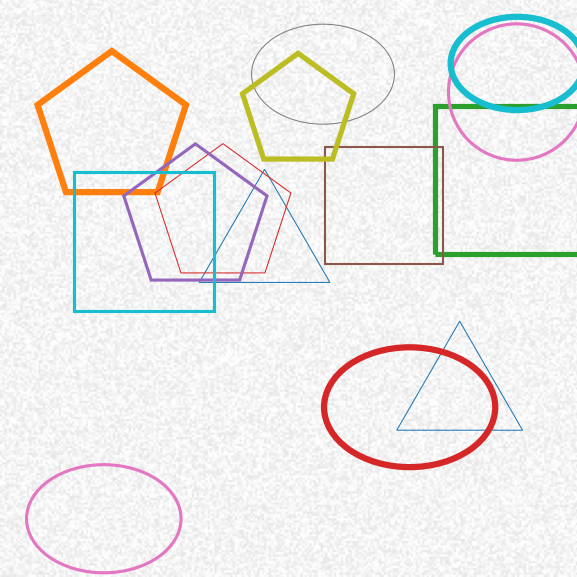[{"shape": "triangle", "thickness": 0.5, "radius": 0.65, "center": [0.458, 0.575]}, {"shape": "triangle", "thickness": 0.5, "radius": 0.63, "center": [0.796, 0.317]}, {"shape": "pentagon", "thickness": 3, "radius": 0.68, "center": [0.194, 0.776]}, {"shape": "square", "thickness": 2.5, "radius": 0.64, "center": [0.881, 0.688]}, {"shape": "oval", "thickness": 3, "radius": 0.74, "center": [0.709, 0.294]}, {"shape": "pentagon", "thickness": 0.5, "radius": 0.62, "center": [0.386, 0.627]}, {"shape": "pentagon", "thickness": 1.5, "radius": 0.65, "center": [0.338, 0.62]}, {"shape": "square", "thickness": 1, "radius": 0.51, "center": [0.665, 0.644]}, {"shape": "circle", "thickness": 1.5, "radius": 0.59, "center": [0.895, 0.84]}, {"shape": "oval", "thickness": 1.5, "radius": 0.67, "center": [0.18, 0.101]}, {"shape": "oval", "thickness": 0.5, "radius": 0.62, "center": [0.559, 0.871]}, {"shape": "pentagon", "thickness": 2.5, "radius": 0.51, "center": [0.516, 0.806]}, {"shape": "oval", "thickness": 3, "radius": 0.58, "center": [0.896, 0.889]}, {"shape": "square", "thickness": 1.5, "radius": 0.61, "center": [0.25, 0.581]}]